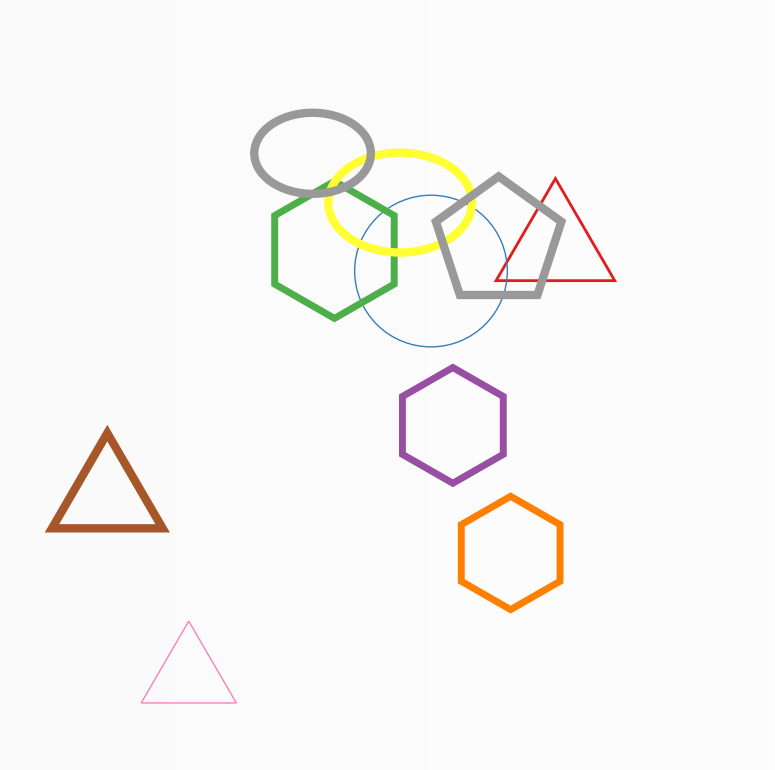[{"shape": "triangle", "thickness": 1, "radius": 0.44, "center": [0.717, 0.68]}, {"shape": "circle", "thickness": 0.5, "radius": 0.49, "center": [0.556, 0.648]}, {"shape": "hexagon", "thickness": 2.5, "radius": 0.45, "center": [0.432, 0.676]}, {"shape": "hexagon", "thickness": 2.5, "radius": 0.38, "center": [0.584, 0.448]}, {"shape": "hexagon", "thickness": 2.5, "radius": 0.37, "center": [0.659, 0.282]}, {"shape": "oval", "thickness": 3, "radius": 0.46, "center": [0.516, 0.737]}, {"shape": "triangle", "thickness": 3, "radius": 0.41, "center": [0.138, 0.355]}, {"shape": "triangle", "thickness": 0.5, "radius": 0.35, "center": [0.244, 0.123]}, {"shape": "pentagon", "thickness": 3, "radius": 0.43, "center": [0.643, 0.686]}, {"shape": "oval", "thickness": 3, "radius": 0.38, "center": [0.403, 0.801]}]